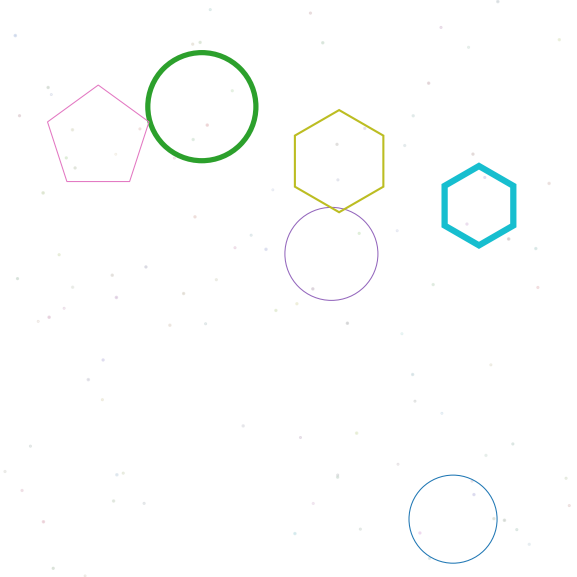[{"shape": "circle", "thickness": 0.5, "radius": 0.38, "center": [0.784, 0.1]}, {"shape": "circle", "thickness": 2.5, "radius": 0.47, "center": [0.35, 0.814]}, {"shape": "circle", "thickness": 0.5, "radius": 0.4, "center": [0.574, 0.56]}, {"shape": "pentagon", "thickness": 0.5, "radius": 0.46, "center": [0.17, 0.759]}, {"shape": "hexagon", "thickness": 1, "radius": 0.44, "center": [0.587, 0.72]}, {"shape": "hexagon", "thickness": 3, "radius": 0.34, "center": [0.829, 0.643]}]